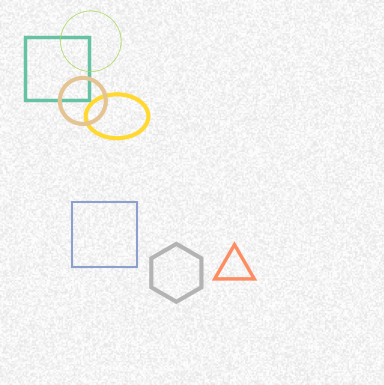[{"shape": "square", "thickness": 2.5, "radius": 0.41, "center": [0.148, 0.823]}, {"shape": "triangle", "thickness": 2.5, "radius": 0.3, "center": [0.609, 0.305]}, {"shape": "square", "thickness": 1.5, "radius": 0.42, "center": [0.271, 0.39]}, {"shape": "circle", "thickness": 0.5, "radius": 0.39, "center": [0.236, 0.893]}, {"shape": "oval", "thickness": 3, "radius": 0.41, "center": [0.304, 0.698]}, {"shape": "circle", "thickness": 3, "radius": 0.3, "center": [0.215, 0.738]}, {"shape": "hexagon", "thickness": 3, "radius": 0.38, "center": [0.458, 0.291]}]